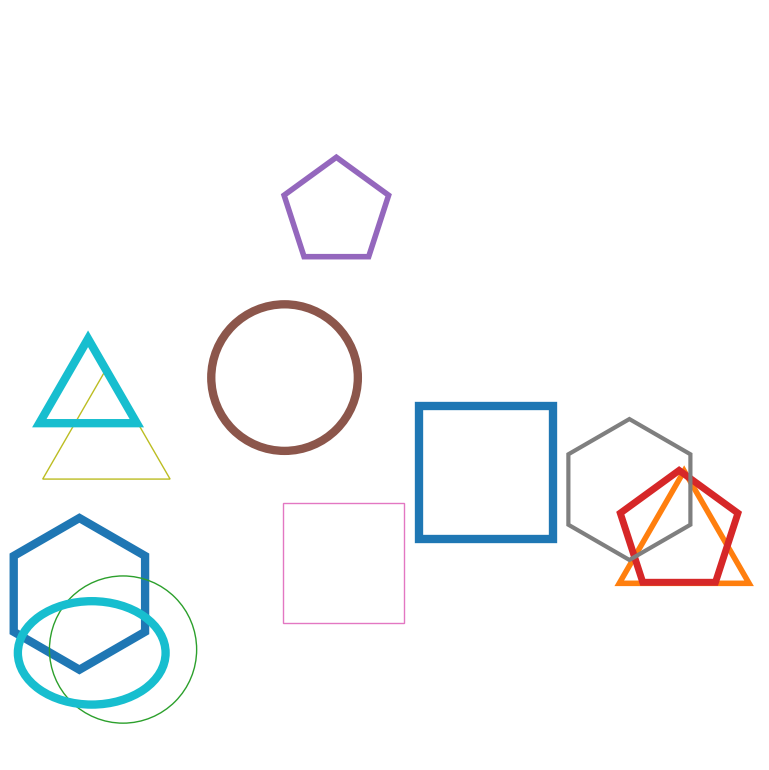[{"shape": "square", "thickness": 3, "radius": 0.43, "center": [0.631, 0.387]}, {"shape": "hexagon", "thickness": 3, "radius": 0.49, "center": [0.103, 0.229]}, {"shape": "triangle", "thickness": 2, "radius": 0.49, "center": [0.889, 0.291]}, {"shape": "circle", "thickness": 0.5, "radius": 0.48, "center": [0.16, 0.156]}, {"shape": "pentagon", "thickness": 2.5, "radius": 0.4, "center": [0.882, 0.309]}, {"shape": "pentagon", "thickness": 2, "radius": 0.36, "center": [0.437, 0.724]}, {"shape": "circle", "thickness": 3, "radius": 0.48, "center": [0.37, 0.51]}, {"shape": "square", "thickness": 0.5, "radius": 0.39, "center": [0.446, 0.269]}, {"shape": "hexagon", "thickness": 1.5, "radius": 0.46, "center": [0.817, 0.364]}, {"shape": "triangle", "thickness": 0.5, "radius": 0.48, "center": [0.138, 0.426]}, {"shape": "triangle", "thickness": 3, "radius": 0.37, "center": [0.114, 0.487]}, {"shape": "oval", "thickness": 3, "radius": 0.48, "center": [0.119, 0.152]}]